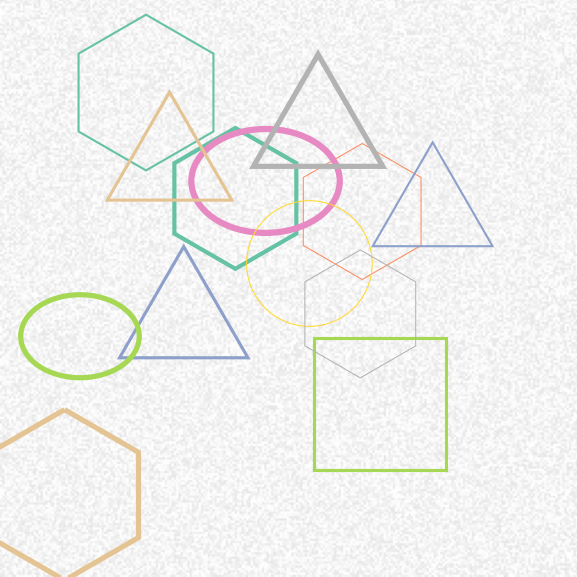[{"shape": "hexagon", "thickness": 1, "radius": 0.67, "center": [0.253, 0.839]}, {"shape": "hexagon", "thickness": 2, "radius": 0.61, "center": [0.408, 0.656]}, {"shape": "hexagon", "thickness": 0.5, "radius": 0.59, "center": [0.627, 0.633]}, {"shape": "triangle", "thickness": 1, "radius": 0.6, "center": [0.749, 0.633]}, {"shape": "triangle", "thickness": 1.5, "radius": 0.64, "center": [0.318, 0.444]}, {"shape": "oval", "thickness": 3, "radius": 0.64, "center": [0.46, 0.686]}, {"shape": "square", "thickness": 1.5, "radius": 0.57, "center": [0.658, 0.3]}, {"shape": "oval", "thickness": 2.5, "radius": 0.51, "center": [0.138, 0.417]}, {"shape": "circle", "thickness": 0.5, "radius": 0.54, "center": [0.536, 0.543]}, {"shape": "hexagon", "thickness": 2.5, "radius": 0.74, "center": [0.112, 0.142]}, {"shape": "triangle", "thickness": 1.5, "radius": 0.62, "center": [0.294, 0.715]}, {"shape": "triangle", "thickness": 2.5, "radius": 0.65, "center": [0.551, 0.776]}, {"shape": "hexagon", "thickness": 0.5, "radius": 0.55, "center": [0.624, 0.456]}]